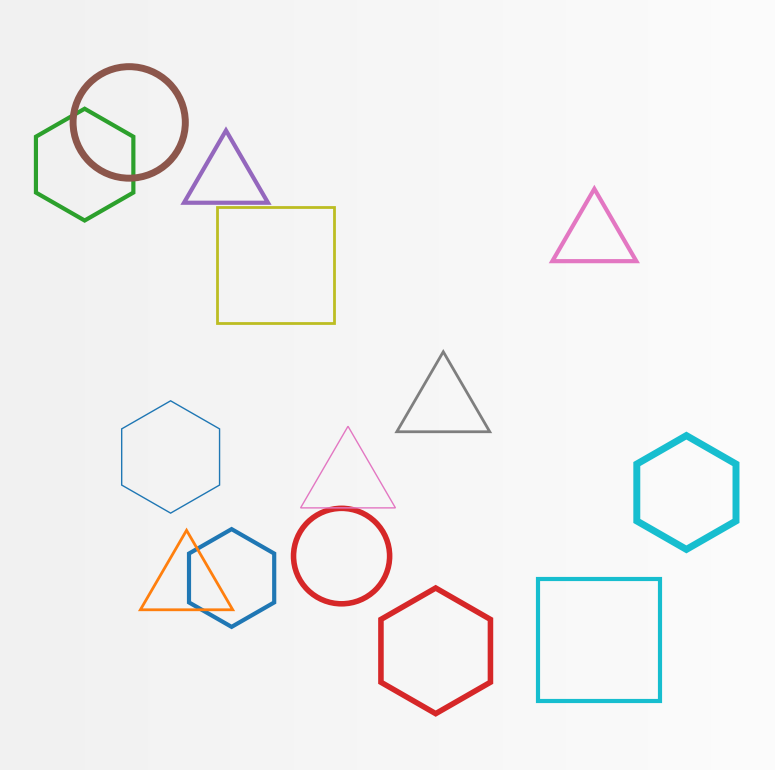[{"shape": "hexagon", "thickness": 1.5, "radius": 0.32, "center": [0.299, 0.249]}, {"shape": "hexagon", "thickness": 0.5, "radius": 0.36, "center": [0.22, 0.407]}, {"shape": "triangle", "thickness": 1, "radius": 0.34, "center": [0.241, 0.242]}, {"shape": "hexagon", "thickness": 1.5, "radius": 0.36, "center": [0.109, 0.786]}, {"shape": "circle", "thickness": 2, "radius": 0.31, "center": [0.441, 0.278]}, {"shape": "hexagon", "thickness": 2, "radius": 0.41, "center": [0.562, 0.155]}, {"shape": "triangle", "thickness": 1.5, "radius": 0.31, "center": [0.292, 0.768]}, {"shape": "circle", "thickness": 2.5, "radius": 0.36, "center": [0.167, 0.841]}, {"shape": "triangle", "thickness": 1.5, "radius": 0.31, "center": [0.767, 0.692]}, {"shape": "triangle", "thickness": 0.5, "radius": 0.35, "center": [0.449, 0.376]}, {"shape": "triangle", "thickness": 1, "radius": 0.35, "center": [0.572, 0.474]}, {"shape": "square", "thickness": 1, "radius": 0.38, "center": [0.356, 0.656]}, {"shape": "hexagon", "thickness": 2.5, "radius": 0.37, "center": [0.886, 0.36]}, {"shape": "square", "thickness": 1.5, "radius": 0.39, "center": [0.773, 0.169]}]